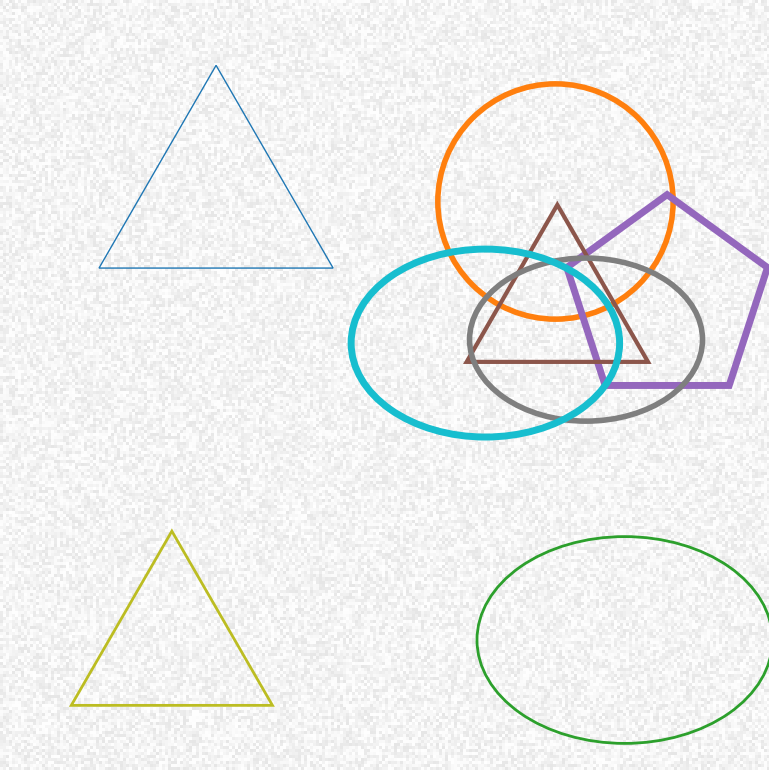[{"shape": "triangle", "thickness": 0.5, "radius": 0.88, "center": [0.281, 0.74]}, {"shape": "circle", "thickness": 2, "radius": 0.76, "center": [0.721, 0.738]}, {"shape": "oval", "thickness": 1, "radius": 0.96, "center": [0.811, 0.169]}, {"shape": "pentagon", "thickness": 2.5, "radius": 0.68, "center": [0.866, 0.61]}, {"shape": "triangle", "thickness": 1.5, "radius": 0.68, "center": [0.724, 0.598]}, {"shape": "oval", "thickness": 2, "radius": 0.76, "center": [0.761, 0.559]}, {"shape": "triangle", "thickness": 1, "radius": 0.75, "center": [0.223, 0.159]}, {"shape": "oval", "thickness": 2.5, "radius": 0.87, "center": [0.63, 0.554]}]